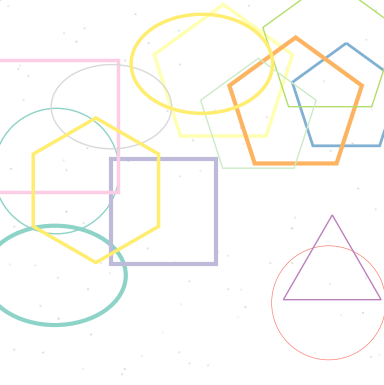[{"shape": "circle", "thickness": 1, "radius": 0.81, "center": [0.147, 0.556]}, {"shape": "oval", "thickness": 3, "radius": 0.92, "center": [0.142, 0.285]}, {"shape": "pentagon", "thickness": 2.5, "radius": 0.94, "center": [0.58, 0.8]}, {"shape": "square", "thickness": 3, "radius": 0.68, "center": [0.425, 0.45]}, {"shape": "circle", "thickness": 0.5, "radius": 0.74, "center": [0.854, 0.213]}, {"shape": "pentagon", "thickness": 2, "radius": 0.74, "center": [0.899, 0.741]}, {"shape": "pentagon", "thickness": 3, "radius": 0.9, "center": [0.768, 0.722]}, {"shape": "pentagon", "thickness": 1, "radius": 0.92, "center": [0.858, 0.872]}, {"shape": "square", "thickness": 2.5, "radius": 0.85, "center": [0.136, 0.673]}, {"shape": "oval", "thickness": 1, "radius": 0.78, "center": [0.289, 0.723]}, {"shape": "triangle", "thickness": 1, "radius": 0.73, "center": [0.863, 0.295]}, {"shape": "pentagon", "thickness": 1, "radius": 0.79, "center": [0.671, 0.691]}, {"shape": "hexagon", "thickness": 2.5, "radius": 0.94, "center": [0.249, 0.506]}, {"shape": "oval", "thickness": 2.5, "radius": 0.92, "center": [0.524, 0.834]}]